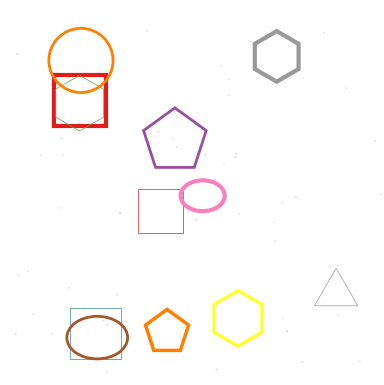[{"shape": "square", "thickness": 0.5, "radius": 0.29, "center": [0.417, 0.452]}, {"shape": "square", "thickness": 3, "radius": 0.34, "center": [0.208, 0.739]}, {"shape": "square", "thickness": 0.5, "radius": 0.33, "center": [0.248, 0.134]}, {"shape": "hexagon", "thickness": 0.5, "radius": 0.36, "center": [0.207, 0.732]}, {"shape": "pentagon", "thickness": 2, "radius": 0.43, "center": [0.454, 0.634]}, {"shape": "circle", "thickness": 2, "radius": 0.42, "center": [0.21, 0.843]}, {"shape": "pentagon", "thickness": 2.5, "radius": 0.29, "center": [0.434, 0.137]}, {"shape": "hexagon", "thickness": 2.5, "radius": 0.36, "center": [0.618, 0.173]}, {"shape": "oval", "thickness": 2, "radius": 0.39, "center": [0.253, 0.123]}, {"shape": "oval", "thickness": 3, "radius": 0.29, "center": [0.526, 0.492]}, {"shape": "hexagon", "thickness": 3, "radius": 0.33, "center": [0.719, 0.853]}, {"shape": "triangle", "thickness": 0.5, "radius": 0.33, "center": [0.873, 0.238]}]